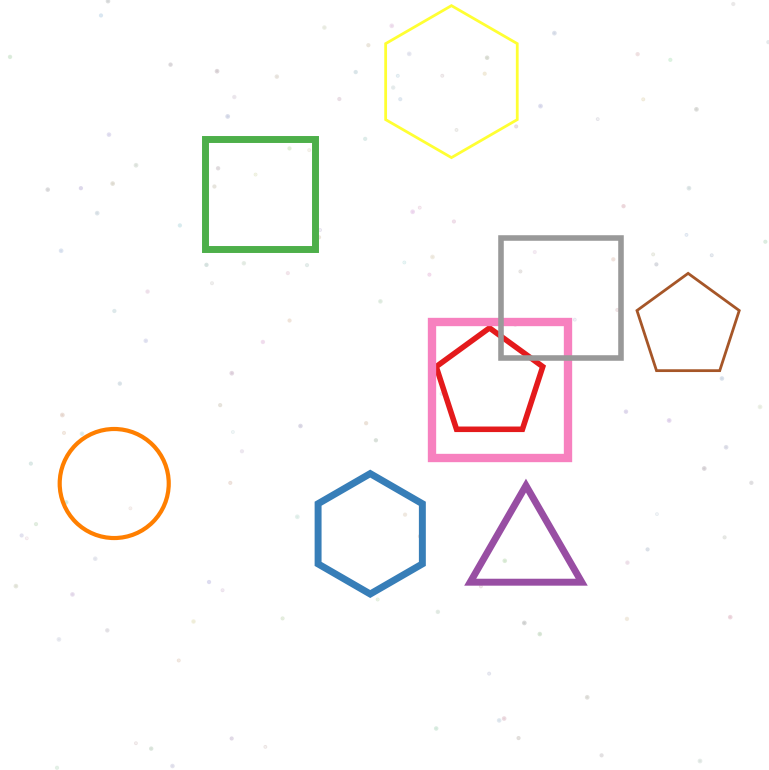[{"shape": "pentagon", "thickness": 2, "radius": 0.36, "center": [0.636, 0.501]}, {"shape": "hexagon", "thickness": 2.5, "radius": 0.39, "center": [0.481, 0.307]}, {"shape": "square", "thickness": 2.5, "radius": 0.36, "center": [0.338, 0.748]}, {"shape": "triangle", "thickness": 2.5, "radius": 0.42, "center": [0.683, 0.286]}, {"shape": "circle", "thickness": 1.5, "radius": 0.35, "center": [0.148, 0.372]}, {"shape": "hexagon", "thickness": 1, "radius": 0.49, "center": [0.586, 0.894]}, {"shape": "pentagon", "thickness": 1, "radius": 0.35, "center": [0.894, 0.575]}, {"shape": "square", "thickness": 3, "radius": 0.44, "center": [0.65, 0.493]}, {"shape": "square", "thickness": 2, "radius": 0.39, "center": [0.729, 0.613]}]